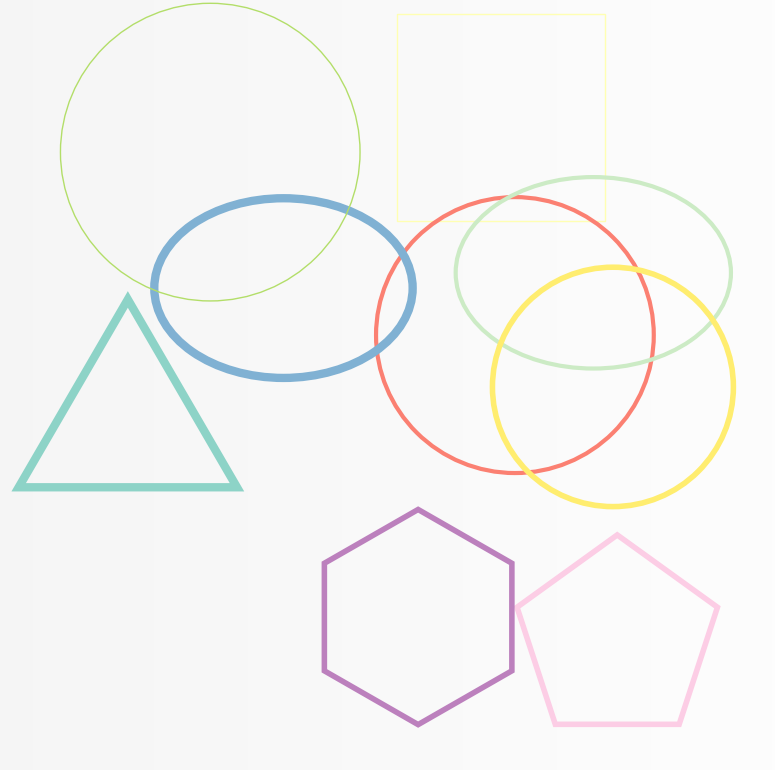[{"shape": "triangle", "thickness": 3, "radius": 0.81, "center": [0.165, 0.448]}, {"shape": "square", "thickness": 0.5, "radius": 0.67, "center": [0.647, 0.847]}, {"shape": "circle", "thickness": 1.5, "radius": 0.9, "center": [0.664, 0.565]}, {"shape": "oval", "thickness": 3, "radius": 0.83, "center": [0.366, 0.626]}, {"shape": "circle", "thickness": 0.5, "radius": 0.97, "center": [0.271, 0.802]}, {"shape": "pentagon", "thickness": 2, "radius": 0.68, "center": [0.796, 0.169]}, {"shape": "hexagon", "thickness": 2, "radius": 0.7, "center": [0.54, 0.199]}, {"shape": "oval", "thickness": 1.5, "radius": 0.89, "center": [0.766, 0.646]}, {"shape": "circle", "thickness": 2, "radius": 0.78, "center": [0.791, 0.498]}]